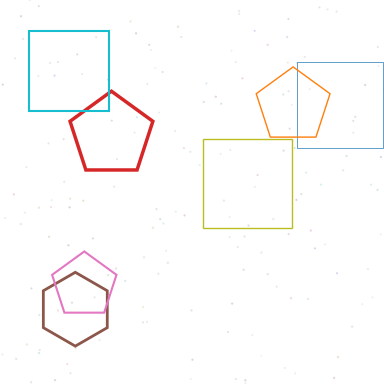[{"shape": "square", "thickness": 0.5, "radius": 0.56, "center": [0.883, 0.727]}, {"shape": "pentagon", "thickness": 1, "radius": 0.5, "center": [0.761, 0.725]}, {"shape": "pentagon", "thickness": 2.5, "radius": 0.57, "center": [0.289, 0.65]}, {"shape": "hexagon", "thickness": 2, "radius": 0.48, "center": [0.196, 0.197]}, {"shape": "pentagon", "thickness": 1.5, "radius": 0.44, "center": [0.219, 0.259]}, {"shape": "square", "thickness": 1, "radius": 0.58, "center": [0.642, 0.523]}, {"shape": "square", "thickness": 1.5, "radius": 0.52, "center": [0.178, 0.815]}]